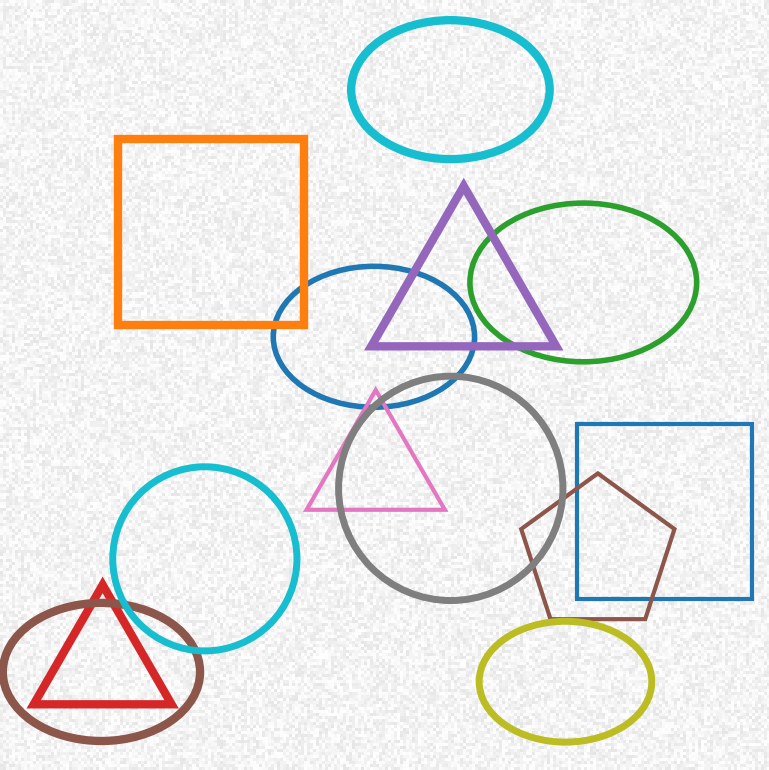[{"shape": "oval", "thickness": 2, "radius": 0.65, "center": [0.486, 0.563]}, {"shape": "square", "thickness": 1.5, "radius": 0.57, "center": [0.863, 0.335]}, {"shape": "square", "thickness": 3, "radius": 0.6, "center": [0.274, 0.699]}, {"shape": "oval", "thickness": 2, "radius": 0.74, "center": [0.758, 0.633]}, {"shape": "triangle", "thickness": 3, "radius": 0.52, "center": [0.133, 0.137]}, {"shape": "triangle", "thickness": 3, "radius": 0.69, "center": [0.602, 0.62]}, {"shape": "pentagon", "thickness": 1.5, "radius": 0.52, "center": [0.776, 0.281]}, {"shape": "oval", "thickness": 3, "radius": 0.64, "center": [0.132, 0.127]}, {"shape": "triangle", "thickness": 1.5, "radius": 0.52, "center": [0.488, 0.39]}, {"shape": "circle", "thickness": 2.5, "radius": 0.73, "center": [0.585, 0.366]}, {"shape": "oval", "thickness": 2.5, "radius": 0.56, "center": [0.734, 0.115]}, {"shape": "circle", "thickness": 2.5, "radius": 0.6, "center": [0.266, 0.274]}, {"shape": "oval", "thickness": 3, "radius": 0.64, "center": [0.585, 0.884]}]